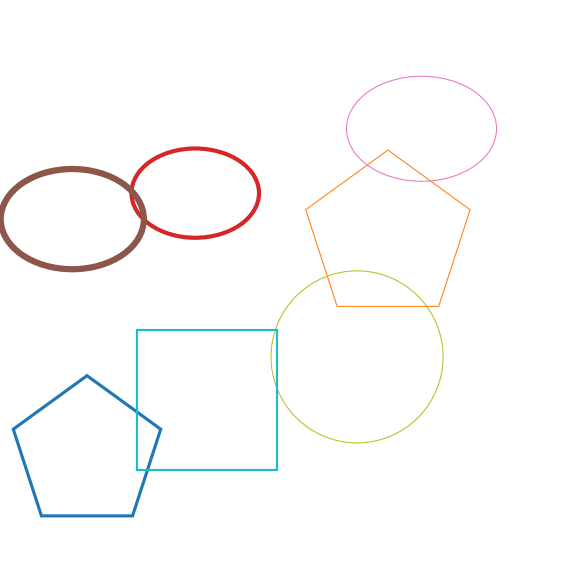[{"shape": "pentagon", "thickness": 1.5, "radius": 0.67, "center": [0.151, 0.214]}, {"shape": "pentagon", "thickness": 0.5, "radius": 0.75, "center": [0.672, 0.59]}, {"shape": "oval", "thickness": 2, "radius": 0.55, "center": [0.338, 0.665]}, {"shape": "oval", "thickness": 3, "radius": 0.62, "center": [0.125, 0.62]}, {"shape": "oval", "thickness": 0.5, "radius": 0.65, "center": [0.73, 0.776]}, {"shape": "circle", "thickness": 0.5, "radius": 0.74, "center": [0.618, 0.381]}, {"shape": "square", "thickness": 1, "radius": 0.6, "center": [0.358, 0.307]}]